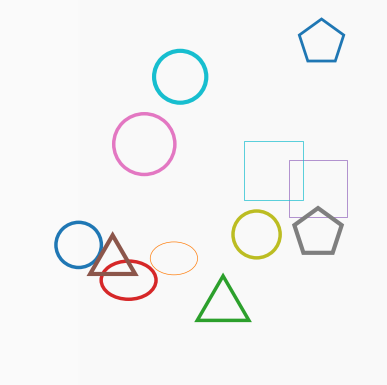[{"shape": "circle", "thickness": 2.5, "radius": 0.29, "center": [0.203, 0.364]}, {"shape": "pentagon", "thickness": 2, "radius": 0.3, "center": [0.83, 0.89]}, {"shape": "oval", "thickness": 0.5, "radius": 0.31, "center": [0.449, 0.329]}, {"shape": "triangle", "thickness": 2.5, "radius": 0.38, "center": [0.576, 0.206]}, {"shape": "oval", "thickness": 2.5, "radius": 0.35, "center": [0.332, 0.272]}, {"shape": "square", "thickness": 0.5, "radius": 0.37, "center": [0.821, 0.51]}, {"shape": "triangle", "thickness": 3, "radius": 0.34, "center": [0.291, 0.322]}, {"shape": "circle", "thickness": 2.5, "radius": 0.39, "center": [0.372, 0.626]}, {"shape": "pentagon", "thickness": 3, "radius": 0.32, "center": [0.821, 0.395]}, {"shape": "circle", "thickness": 2.5, "radius": 0.3, "center": [0.662, 0.391]}, {"shape": "circle", "thickness": 3, "radius": 0.34, "center": [0.465, 0.801]}, {"shape": "square", "thickness": 0.5, "radius": 0.38, "center": [0.706, 0.558]}]